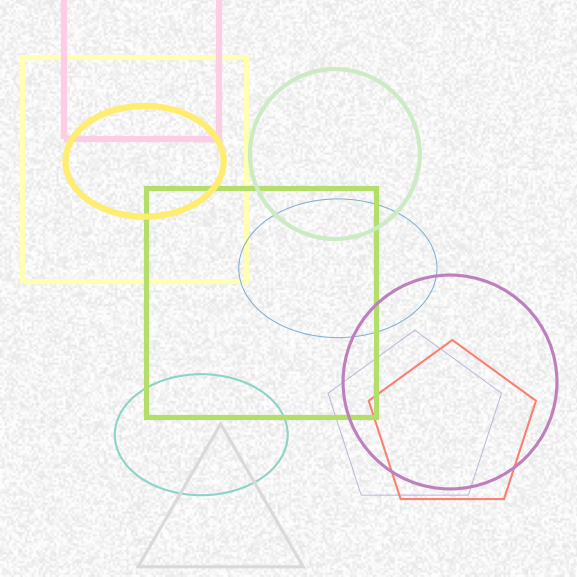[{"shape": "oval", "thickness": 1, "radius": 0.75, "center": [0.348, 0.246]}, {"shape": "square", "thickness": 2.5, "radius": 0.97, "center": [0.231, 0.707]}, {"shape": "pentagon", "thickness": 0.5, "radius": 0.79, "center": [0.718, 0.269]}, {"shape": "pentagon", "thickness": 1, "radius": 0.76, "center": [0.783, 0.258]}, {"shape": "oval", "thickness": 0.5, "radius": 0.86, "center": [0.585, 0.535]}, {"shape": "square", "thickness": 2.5, "radius": 0.99, "center": [0.452, 0.476]}, {"shape": "square", "thickness": 3, "radius": 0.67, "center": [0.244, 0.893]}, {"shape": "triangle", "thickness": 1.5, "radius": 0.83, "center": [0.382, 0.1]}, {"shape": "circle", "thickness": 1.5, "radius": 0.93, "center": [0.779, 0.338]}, {"shape": "circle", "thickness": 2, "radius": 0.74, "center": [0.58, 0.732]}, {"shape": "oval", "thickness": 3, "radius": 0.68, "center": [0.25, 0.72]}]